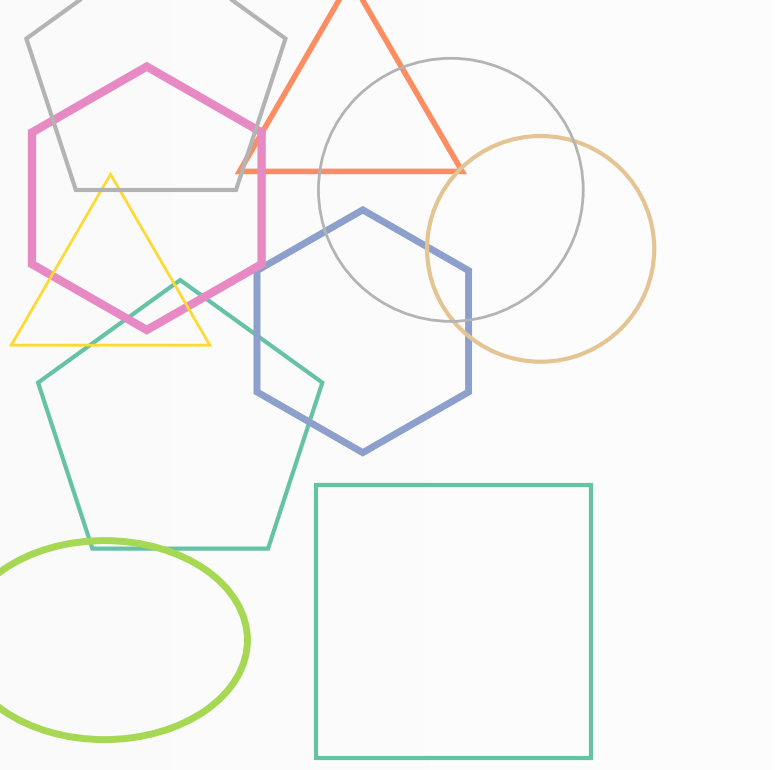[{"shape": "square", "thickness": 1.5, "radius": 0.89, "center": [0.585, 0.193]}, {"shape": "pentagon", "thickness": 1.5, "radius": 0.96, "center": [0.233, 0.443]}, {"shape": "triangle", "thickness": 2, "radius": 0.83, "center": [0.453, 0.86]}, {"shape": "hexagon", "thickness": 2.5, "radius": 0.79, "center": [0.468, 0.57]}, {"shape": "hexagon", "thickness": 3, "radius": 0.86, "center": [0.189, 0.743]}, {"shape": "oval", "thickness": 2.5, "radius": 0.92, "center": [0.135, 0.169]}, {"shape": "triangle", "thickness": 1, "radius": 0.74, "center": [0.143, 0.626]}, {"shape": "circle", "thickness": 1.5, "radius": 0.73, "center": [0.698, 0.677]}, {"shape": "circle", "thickness": 1, "radius": 0.85, "center": [0.582, 0.753]}, {"shape": "pentagon", "thickness": 1.5, "radius": 0.88, "center": [0.201, 0.895]}]